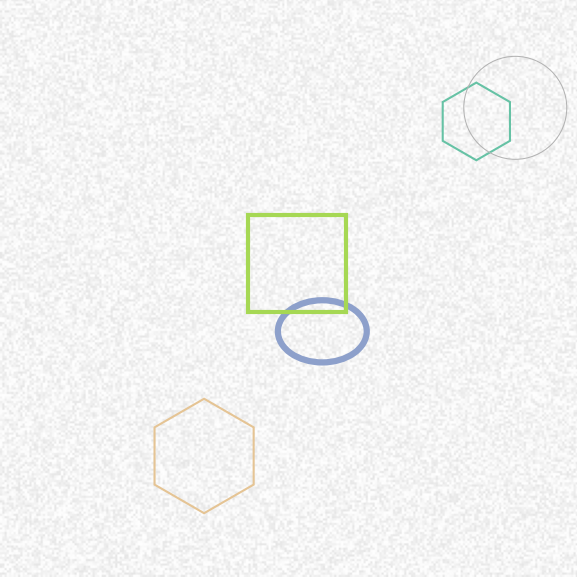[{"shape": "hexagon", "thickness": 1, "radius": 0.34, "center": [0.825, 0.789]}, {"shape": "oval", "thickness": 3, "radius": 0.38, "center": [0.558, 0.425]}, {"shape": "square", "thickness": 2, "radius": 0.42, "center": [0.514, 0.543]}, {"shape": "hexagon", "thickness": 1, "radius": 0.5, "center": [0.353, 0.21]}, {"shape": "circle", "thickness": 0.5, "radius": 0.45, "center": [0.892, 0.812]}]